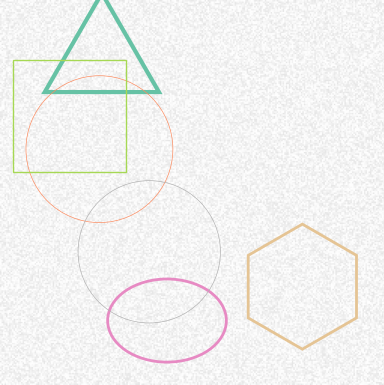[{"shape": "triangle", "thickness": 3, "radius": 0.86, "center": [0.265, 0.847]}, {"shape": "circle", "thickness": 0.5, "radius": 0.95, "center": [0.258, 0.613]}, {"shape": "oval", "thickness": 2, "radius": 0.77, "center": [0.434, 0.167]}, {"shape": "square", "thickness": 1, "radius": 0.73, "center": [0.18, 0.699]}, {"shape": "hexagon", "thickness": 2, "radius": 0.81, "center": [0.785, 0.255]}, {"shape": "circle", "thickness": 0.5, "radius": 0.92, "center": [0.388, 0.346]}]